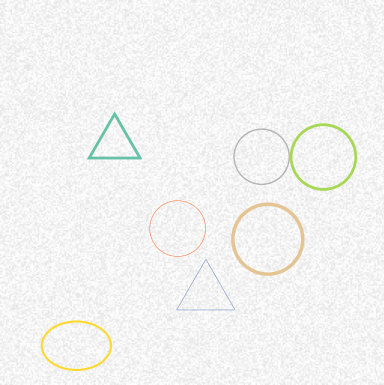[{"shape": "triangle", "thickness": 2, "radius": 0.38, "center": [0.298, 0.628]}, {"shape": "circle", "thickness": 0.5, "radius": 0.36, "center": [0.461, 0.406]}, {"shape": "triangle", "thickness": 0.5, "radius": 0.44, "center": [0.535, 0.239]}, {"shape": "circle", "thickness": 2, "radius": 0.42, "center": [0.84, 0.592]}, {"shape": "oval", "thickness": 1.5, "radius": 0.45, "center": [0.198, 0.102]}, {"shape": "circle", "thickness": 2.5, "radius": 0.45, "center": [0.696, 0.379]}, {"shape": "circle", "thickness": 1, "radius": 0.36, "center": [0.68, 0.593]}]